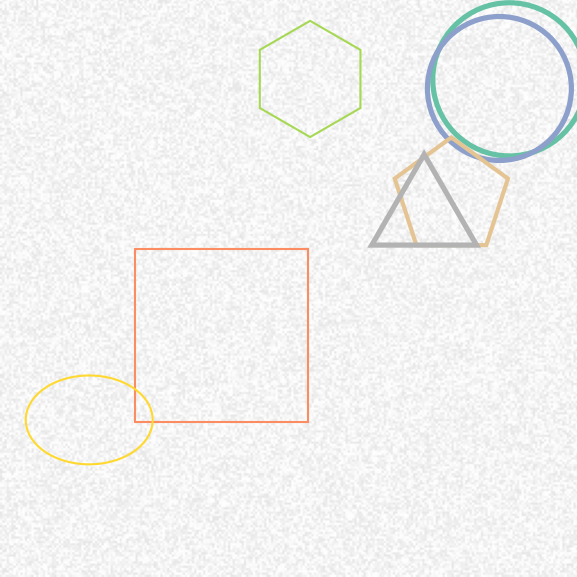[{"shape": "circle", "thickness": 2.5, "radius": 0.66, "center": [0.882, 0.862]}, {"shape": "square", "thickness": 1, "radius": 0.75, "center": [0.384, 0.419]}, {"shape": "circle", "thickness": 2.5, "radius": 0.62, "center": [0.865, 0.846]}, {"shape": "hexagon", "thickness": 1, "radius": 0.5, "center": [0.537, 0.862]}, {"shape": "oval", "thickness": 1, "radius": 0.55, "center": [0.154, 0.272]}, {"shape": "pentagon", "thickness": 2, "radius": 0.52, "center": [0.782, 0.658]}, {"shape": "triangle", "thickness": 2.5, "radius": 0.52, "center": [0.734, 0.627]}]